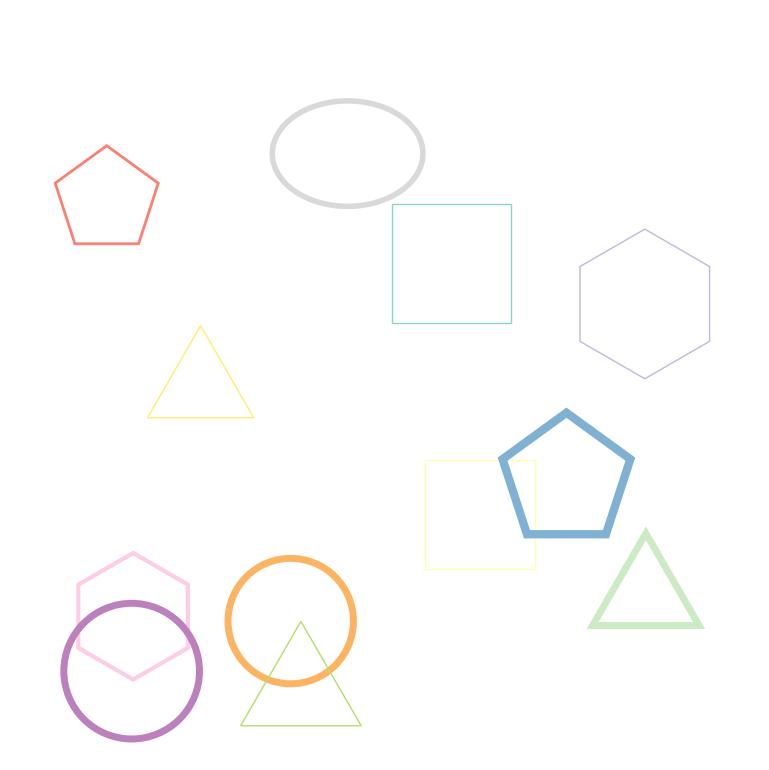[{"shape": "square", "thickness": 0.5, "radius": 0.39, "center": [0.586, 0.658]}, {"shape": "square", "thickness": 0.5, "radius": 0.36, "center": [0.623, 0.332]}, {"shape": "hexagon", "thickness": 0.5, "radius": 0.49, "center": [0.837, 0.605]}, {"shape": "pentagon", "thickness": 1, "radius": 0.35, "center": [0.139, 0.74]}, {"shape": "pentagon", "thickness": 3, "radius": 0.44, "center": [0.736, 0.377]}, {"shape": "circle", "thickness": 2.5, "radius": 0.41, "center": [0.378, 0.193]}, {"shape": "triangle", "thickness": 0.5, "radius": 0.45, "center": [0.391, 0.103]}, {"shape": "hexagon", "thickness": 1.5, "radius": 0.41, "center": [0.173, 0.2]}, {"shape": "oval", "thickness": 2, "radius": 0.49, "center": [0.451, 0.801]}, {"shape": "circle", "thickness": 2.5, "radius": 0.44, "center": [0.171, 0.128]}, {"shape": "triangle", "thickness": 2.5, "radius": 0.4, "center": [0.839, 0.228]}, {"shape": "triangle", "thickness": 0.5, "radius": 0.4, "center": [0.261, 0.497]}]